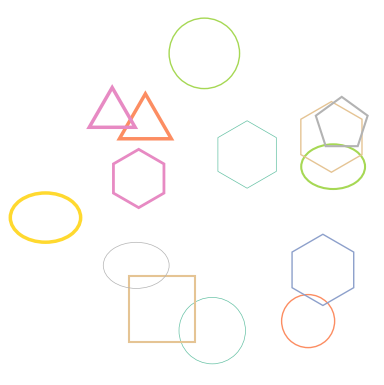[{"shape": "hexagon", "thickness": 0.5, "radius": 0.44, "center": [0.642, 0.599]}, {"shape": "circle", "thickness": 0.5, "radius": 0.43, "center": [0.551, 0.141]}, {"shape": "triangle", "thickness": 2.5, "radius": 0.39, "center": [0.378, 0.678]}, {"shape": "circle", "thickness": 1, "radius": 0.34, "center": [0.8, 0.166]}, {"shape": "hexagon", "thickness": 1, "radius": 0.46, "center": [0.839, 0.299]}, {"shape": "hexagon", "thickness": 2, "radius": 0.38, "center": [0.36, 0.536]}, {"shape": "triangle", "thickness": 2.5, "radius": 0.34, "center": [0.291, 0.704]}, {"shape": "oval", "thickness": 1.5, "radius": 0.41, "center": [0.865, 0.567]}, {"shape": "circle", "thickness": 1, "radius": 0.46, "center": [0.531, 0.861]}, {"shape": "oval", "thickness": 2.5, "radius": 0.46, "center": [0.118, 0.435]}, {"shape": "hexagon", "thickness": 1, "radius": 0.46, "center": [0.861, 0.644]}, {"shape": "square", "thickness": 1.5, "radius": 0.43, "center": [0.421, 0.196]}, {"shape": "pentagon", "thickness": 1.5, "radius": 0.35, "center": [0.888, 0.678]}, {"shape": "oval", "thickness": 0.5, "radius": 0.43, "center": [0.354, 0.311]}]